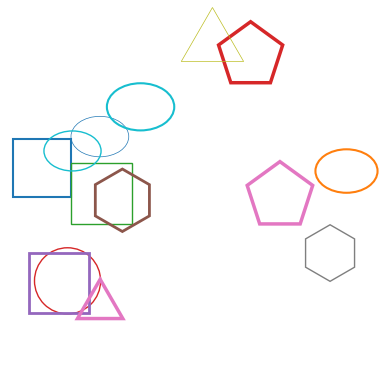[{"shape": "square", "thickness": 1.5, "radius": 0.38, "center": [0.109, 0.564]}, {"shape": "oval", "thickness": 0.5, "radius": 0.38, "center": [0.259, 0.645]}, {"shape": "oval", "thickness": 1.5, "radius": 0.4, "center": [0.9, 0.556]}, {"shape": "square", "thickness": 1, "radius": 0.4, "center": [0.263, 0.497]}, {"shape": "circle", "thickness": 1, "radius": 0.43, "center": [0.175, 0.271]}, {"shape": "pentagon", "thickness": 2.5, "radius": 0.44, "center": [0.651, 0.856]}, {"shape": "square", "thickness": 2, "radius": 0.39, "center": [0.153, 0.266]}, {"shape": "hexagon", "thickness": 2, "radius": 0.41, "center": [0.318, 0.48]}, {"shape": "triangle", "thickness": 2.5, "radius": 0.34, "center": [0.26, 0.207]}, {"shape": "pentagon", "thickness": 2.5, "radius": 0.45, "center": [0.727, 0.491]}, {"shape": "hexagon", "thickness": 1, "radius": 0.37, "center": [0.857, 0.343]}, {"shape": "triangle", "thickness": 0.5, "radius": 0.47, "center": [0.552, 0.887]}, {"shape": "oval", "thickness": 1, "radius": 0.37, "center": [0.188, 0.608]}, {"shape": "oval", "thickness": 1.5, "radius": 0.44, "center": [0.365, 0.723]}]